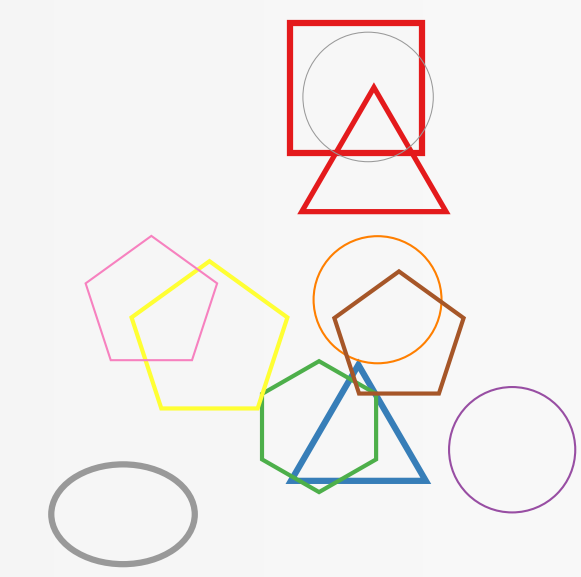[{"shape": "triangle", "thickness": 2.5, "radius": 0.72, "center": [0.643, 0.704]}, {"shape": "square", "thickness": 3, "radius": 0.56, "center": [0.612, 0.847]}, {"shape": "triangle", "thickness": 3, "radius": 0.67, "center": [0.617, 0.233]}, {"shape": "hexagon", "thickness": 2, "radius": 0.57, "center": [0.549, 0.26]}, {"shape": "circle", "thickness": 1, "radius": 0.54, "center": [0.881, 0.22]}, {"shape": "circle", "thickness": 1, "radius": 0.55, "center": [0.65, 0.48]}, {"shape": "pentagon", "thickness": 2, "radius": 0.7, "center": [0.36, 0.406]}, {"shape": "pentagon", "thickness": 2, "radius": 0.58, "center": [0.686, 0.412]}, {"shape": "pentagon", "thickness": 1, "radius": 0.59, "center": [0.26, 0.472]}, {"shape": "circle", "thickness": 0.5, "radius": 0.56, "center": [0.633, 0.831]}, {"shape": "oval", "thickness": 3, "radius": 0.62, "center": [0.212, 0.109]}]